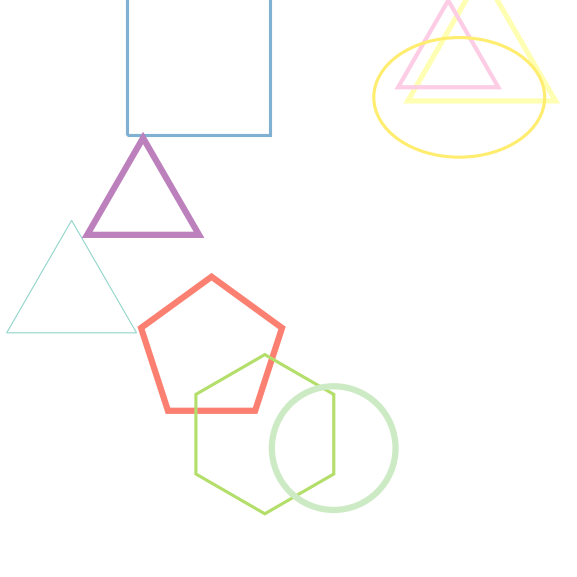[{"shape": "triangle", "thickness": 0.5, "radius": 0.65, "center": [0.124, 0.488]}, {"shape": "triangle", "thickness": 2.5, "radius": 0.74, "center": [0.834, 0.898]}, {"shape": "pentagon", "thickness": 3, "radius": 0.64, "center": [0.366, 0.392]}, {"shape": "square", "thickness": 1.5, "radius": 0.62, "center": [0.343, 0.889]}, {"shape": "hexagon", "thickness": 1.5, "radius": 0.69, "center": [0.459, 0.247]}, {"shape": "triangle", "thickness": 2, "radius": 0.5, "center": [0.776, 0.898]}, {"shape": "triangle", "thickness": 3, "radius": 0.56, "center": [0.248, 0.648]}, {"shape": "circle", "thickness": 3, "radius": 0.54, "center": [0.578, 0.223]}, {"shape": "oval", "thickness": 1.5, "radius": 0.74, "center": [0.795, 0.831]}]